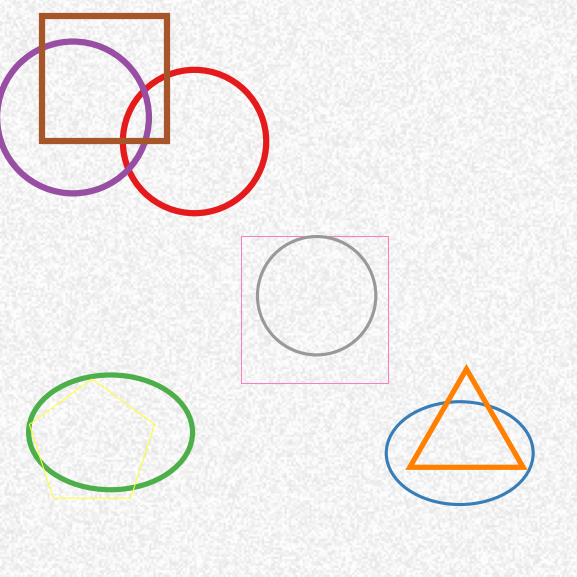[{"shape": "circle", "thickness": 3, "radius": 0.62, "center": [0.337, 0.754]}, {"shape": "oval", "thickness": 1.5, "radius": 0.64, "center": [0.796, 0.214]}, {"shape": "oval", "thickness": 2.5, "radius": 0.71, "center": [0.191, 0.25]}, {"shape": "circle", "thickness": 3, "radius": 0.66, "center": [0.126, 0.796]}, {"shape": "triangle", "thickness": 2.5, "radius": 0.57, "center": [0.808, 0.247]}, {"shape": "pentagon", "thickness": 0.5, "radius": 0.57, "center": [0.159, 0.229]}, {"shape": "square", "thickness": 3, "radius": 0.54, "center": [0.181, 0.864]}, {"shape": "square", "thickness": 0.5, "radius": 0.63, "center": [0.544, 0.463]}, {"shape": "circle", "thickness": 1.5, "radius": 0.51, "center": [0.548, 0.487]}]